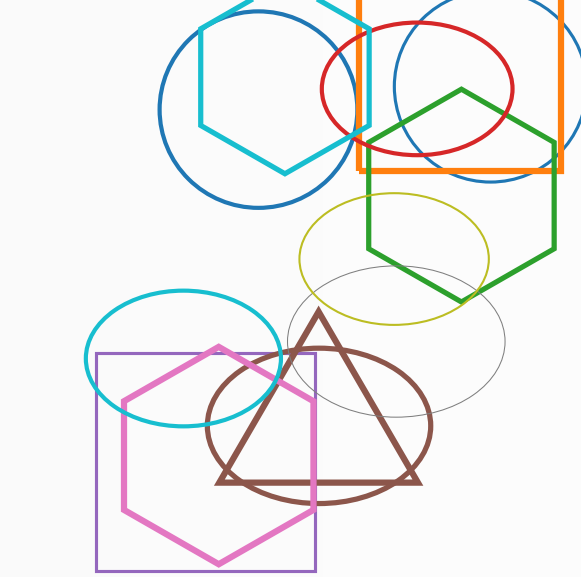[{"shape": "circle", "thickness": 1.5, "radius": 0.83, "center": [0.844, 0.849]}, {"shape": "circle", "thickness": 2, "radius": 0.85, "center": [0.445, 0.809]}, {"shape": "square", "thickness": 3, "radius": 0.87, "center": [0.792, 0.877]}, {"shape": "hexagon", "thickness": 2.5, "radius": 0.92, "center": [0.794, 0.66]}, {"shape": "oval", "thickness": 2, "radius": 0.82, "center": [0.718, 0.845]}, {"shape": "square", "thickness": 1.5, "radius": 0.94, "center": [0.354, 0.199]}, {"shape": "oval", "thickness": 2.5, "radius": 0.96, "center": [0.549, 0.262]}, {"shape": "triangle", "thickness": 3, "radius": 0.99, "center": [0.548, 0.262]}, {"shape": "hexagon", "thickness": 3, "radius": 0.94, "center": [0.376, 0.21]}, {"shape": "oval", "thickness": 0.5, "radius": 0.94, "center": [0.682, 0.408]}, {"shape": "oval", "thickness": 1, "radius": 0.81, "center": [0.678, 0.551]}, {"shape": "hexagon", "thickness": 2.5, "radius": 0.84, "center": [0.49, 0.866]}, {"shape": "oval", "thickness": 2, "radius": 0.84, "center": [0.316, 0.378]}]